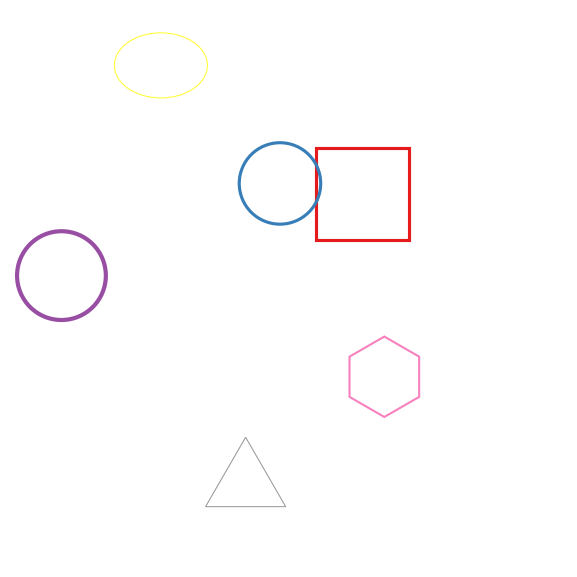[{"shape": "square", "thickness": 1.5, "radius": 0.4, "center": [0.628, 0.663]}, {"shape": "circle", "thickness": 1.5, "radius": 0.35, "center": [0.485, 0.681]}, {"shape": "circle", "thickness": 2, "radius": 0.38, "center": [0.106, 0.522]}, {"shape": "oval", "thickness": 0.5, "radius": 0.4, "center": [0.279, 0.886]}, {"shape": "hexagon", "thickness": 1, "radius": 0.35, "center": [0.666, 0.347]}, {"shape": "triangle", "thickness": 0.5, "radius": 0.4, "center": [0.425, 0.162]}]